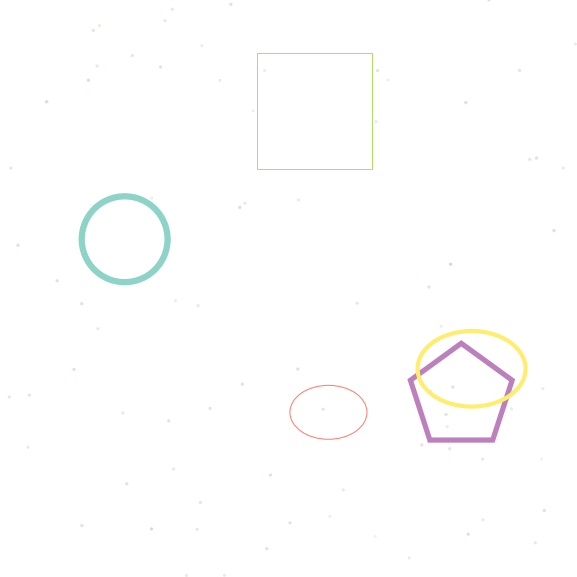[{"shape": "circle", "thickness": 3, "radius": 0.37, "center": [0.216, 0.585]}, {"shape": "oval", "thickness": 0.5, "radius": 0.33, "center": [0.569, 0.285]}, {"shape": "square", "thickness": 0.5, "radius": 0.5, "center": [0.545, 0.807]}, {"shape": "pentagon", "thickness": 2.5, "radius": 0.46, "center": [0.799, 0.312]}, {"shape": "oval", "thickness": 2, "radius": 0.47, "center": [0.817, 0.361]}]